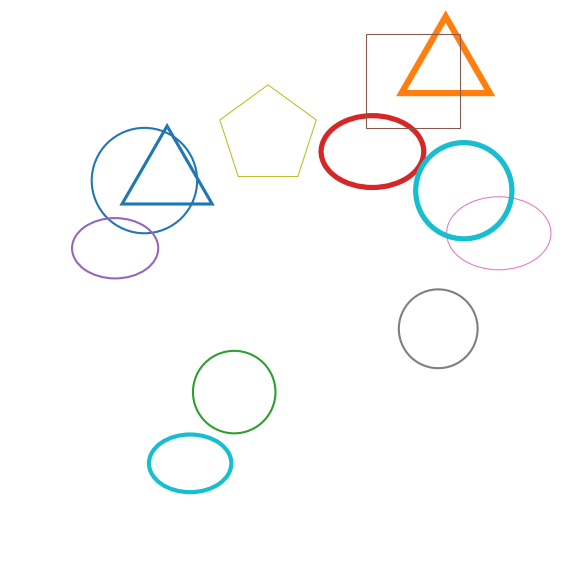[{"shape": "circle", "thickness": 1, "radius": 0.46, "center": [0.25, 0.686]}, {"shape": "triangle", "thickness": 1.5, "radius": 0.45, "center": [0.289, 0.691]}, {"shape": "triangle", "thickness": 3, "radius": 0.44, "center": [0.772, 0.882]}, {"shape": "circle", "thickness": 1, "radius": 0.36, "center": [0.406, 0.32]}, {"shape": "oval", "thickness": 2.5, "radius": 0.44, "center": [0.645, 0.737]}, {"shape": "oval", "thickness": 1, "radius": 0.37, "center": [0.199, 0.569]}, {"shape": "square", "thickness": 0.5, "radius": 0.41, "center": [0.715, 0.859]}, {"shape": "oval", "thickness": 0.5, "radius": 0.45, "center": [0.864, 0.595]}, {"shape": "circle", "thickness": 1, "radius": 0.34, "center": [0.759, 0.43]}, {"shape": "pentagon", "thickness": 0.5, "radius": 0.44, "center": [0.464, 0.764]}, {"shape": "oval", "thickness": 2, "radius": 0.36, "center": [0.329, 0.197]}, {"shape": "circle", "thickness": 2.5, "radius": 0.42, "center": [0.803, 0.669]}]